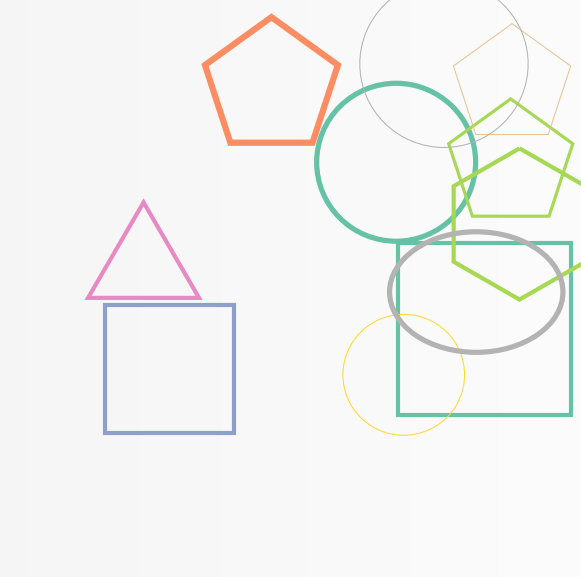[{"shape": "circle", "thickness": 2.5, "radius": 0.68, "center": [0.682, 0.718]}, {"shape": "square", "thickness": 2, "radius": 0.75, "center": [0.834, 0.43]}, {"shape": "pentagon", "thickness": 3, "radius": 0.6, "center": [0.467, 0.849]}, {"shape": "square", "thickness": 2, "radius": 0.55, "center": [0.292, 0.361]}, {"shape": "triangle", "thickness": 2, "radius": 0.55, "center": [0.247, 0.538]}, {"shape": "hexagon", "thickness": 2, "radius": 0.65, "center": [0.894, 0.611]}, {"shape": "pentagon", "thickness": 1.5, "radius": 0.56, "center": [0.879, 0.716]}, {"shape": "circle", "thickness": 0.5, "radius": 0.52, "center": [0.695, 0.35]}, {"shape": "pentagon", "thickness": 0.5, "radius": 0.53, "center": [0.881, 0.852]}, {"shape": "oval", "thickness": 2.5, "radius": 0.75, "center": [0.819, 0.493]}, {"shape": "circle", "thickness": 0.5, "radius": 0.72, "center": [0.764, 0.889]}]